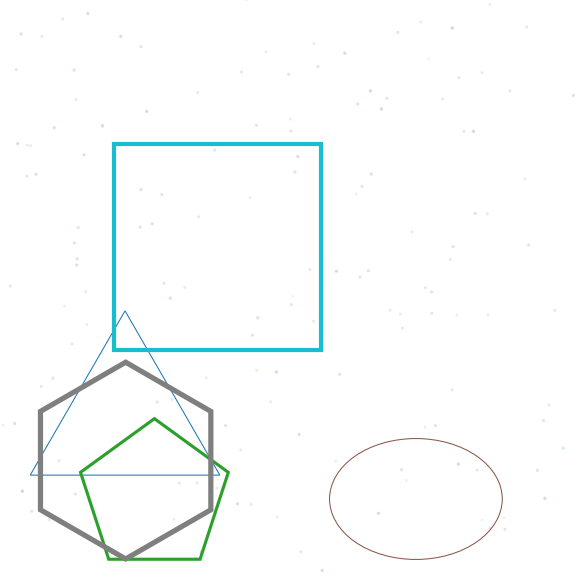[{"shape": "triangle", "thickness": 0.5, "radius": 0.95, "center": [0.216, 0.271]}, {"shape": "pentagon", "thickness": 1.5, "radius": 0.67, "center": [0.267, 0.14]}, {"shape": "oval", "thickness": 0.5, "radius": 0.75, "center": [0.72, 0.135]}, {"shape": "hexagon", "thickness": 2.5, "radius": 0.85, "center": [0.218, 0.202]}, {"shape": "square", "thickness": 2, "radius": 0.89, "center": [0.377, 0.572]}]